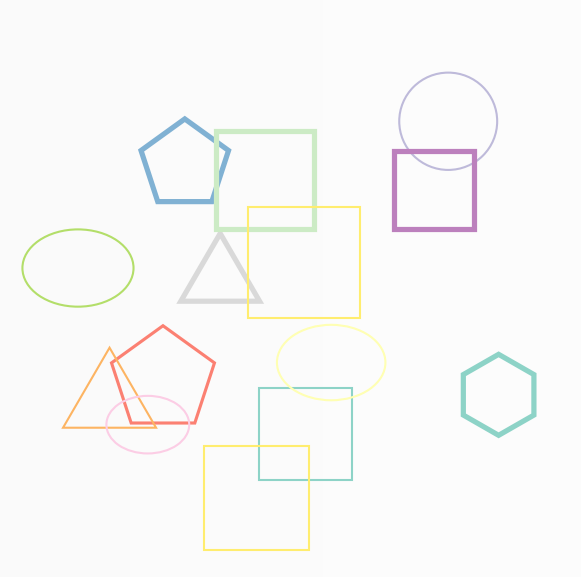[{"shape": "hexagon", "thickness": 2.5, "radius": 0.35, "center": [0.858, 0.315]}, {"shape": "square", "thickness": 1, "radius": 0.4, "center": [0.525, 0.248]}, {"shape": "oval", "thickness": 1, "radius": 0.47, "center": [0.57, 0.371]}, {"shape": "circle", "thickness": 1, "radius": 0.42, "center": [0.771, 0.789]}, {"shape": "pentagon", "thickness": 1.5, "radius": 0.47, "center": [0.28, 0.342]}, {"shape": "pentagon", "thickness": 2.5, "radius": 0.4, "center": [0.318, 0.714]}, {"shape": "triangle", "thickness": 1, "radius": 0.46, "center": [0.188, 0.305]}, {"shape": "oval", "thickness": 1, "radius": 0.48, "center": [0.134, 0.535]}, {"shape": "oval", "thickness": 1, "radius": 0.36, "center": [0.254, 0.264]}, {"shape": "triangle", "thickness": 2.5, "radius": 0.39, "center": [0.379, 0.517]}, {"shape": "square", "thickness": 2.5, "radius": 0.34, "center": [0.747, 0.67]}, {"shape": "square", "thickness": 2.5, "radius": 0.42, "center": [0.456, 0.687]}, {"shape": "square", "thickness": 1, "radius": 0.45, "center": [0.442, 0.137]}, {"shape": "square", "thickness": 1, "radius": 0.48, "center": [0.523, 0.545]}]